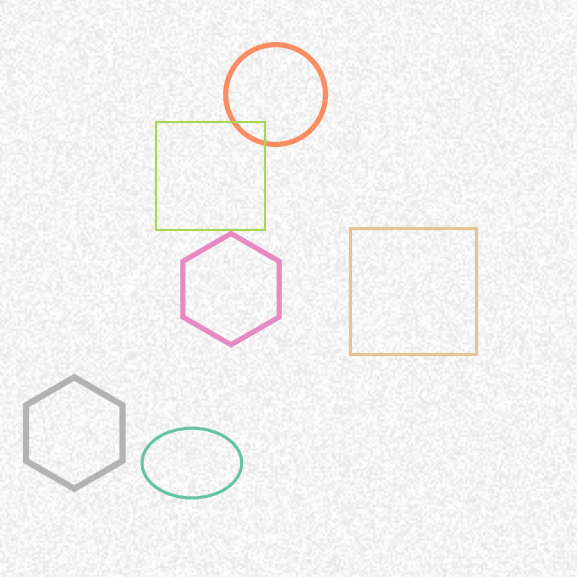[{"shape": "oval", "thickness": 1.5, "radius": 0.43, "center": [0.332, 0.197]}, {"shape": "circle", "thickness": 2.5, "radius": 0.43, "center": [0.477, 0.835]}, {"shape": "hexagon", "thickness": 2.5, "radius": 0.48, "center": [0.4, 0.498]}, {"shape": "square", "thickness": 1, "radius": 0.47, "center": [0.365, 0.694]}, {"shape": "square", "thickness": 1.5, "radius": 0.55, "center": [0.715, 0.496]}, {"shape": "hexagon", "thickness": 3, "radius": 0.48, "center": [0.129, 0.249]}]